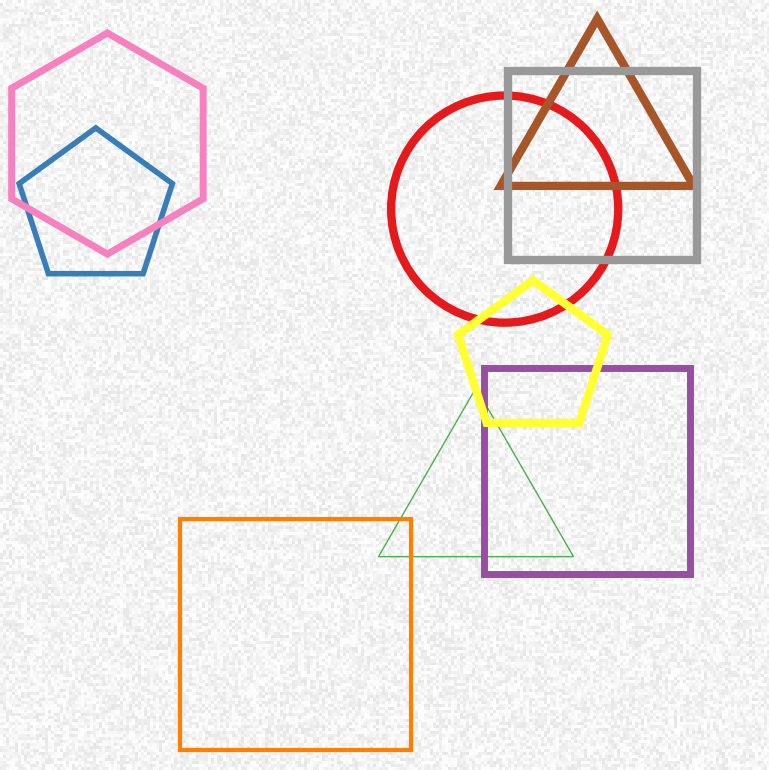[{"shape": "circle", "thickness": 3, "radius": 0.74, "center": [0.655, 0.728]}, {"shape": "pentagon", "thickness": 2, "radius": 0.52, "center": [0.124, 0.729]}, {"shape": "triangle", "thickness": 0.5, "radius": 0.73, "center": [0.618, 0.35]}, {"shape": "square", "thickness": 2.5, "radius": 0.67, "center": [0.763, 0.388]}, {"shape": "square", "thickness": 1.5, "radius": 0.75, "center": [0.384, 0.175]}, {"shape": "pentagon", "thickness": 3, "radius": 0.51, "center": [0.692, 0.534]}, {"shape": "triangle", "thickness": 3, "radius": 0.72, "center": [0.776, 0.831]}, {"shape": "hexagon", "thickness": 2.5, "radius": 0.72, "center": [0.14, 0.814]}, {"shape": "square", "thickness": 3, "radius": 0.61, "center": [0.782, 0.785]}]